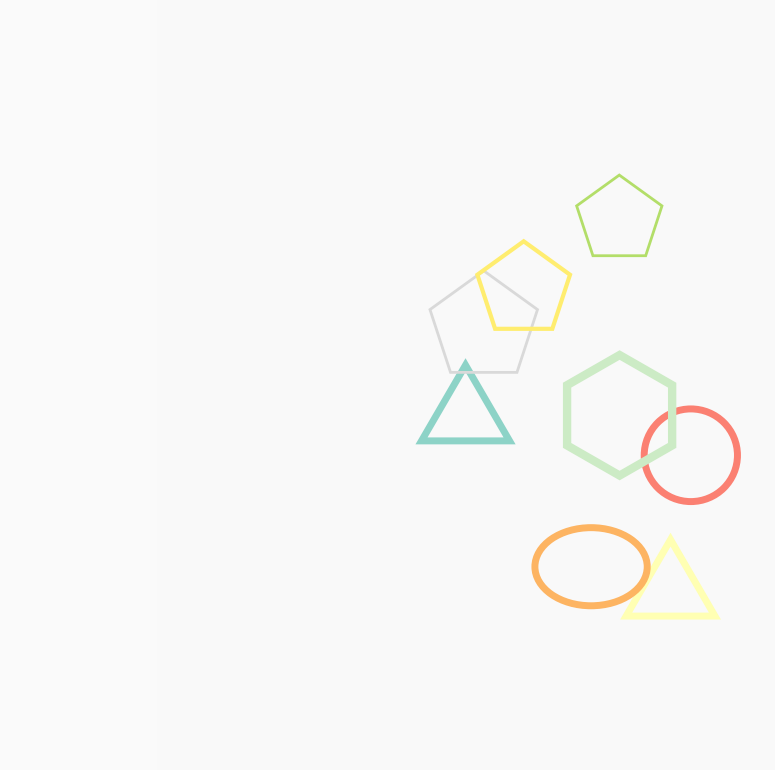[{"shape": "triangle", "thickness": 2.5, "radius": 0.33, "center": [0.601, 0.46]}, {"shape": "triangle", "thickness": 2.5, "radius": 0.33, "center": [0.865, 0.233]}, {"shape": "circle", "thickness": 2.5, "radius": 0.3, "center": [0.891, 0.409]}, {"shape": "oval", "thickness": 2.5, "radius": 0.36, "center": [0.763, 0.264]}, {"shape": "pentagon", "thickness": 1, "radius": 0.29, "center": [0.799, 0.715]}, {"shape": "pentagon", "thickness": 1, "radius": 0.36, "center": [0.624, 0.575]}, {"shape": "hexagon", "thickness": 3, "radius": 0.39, "center": [0.8, 0.461]}, {"shape": "pentagon", "thickness": 1.5, "radius": 0.31, "center": [0.676, 0.624]}]